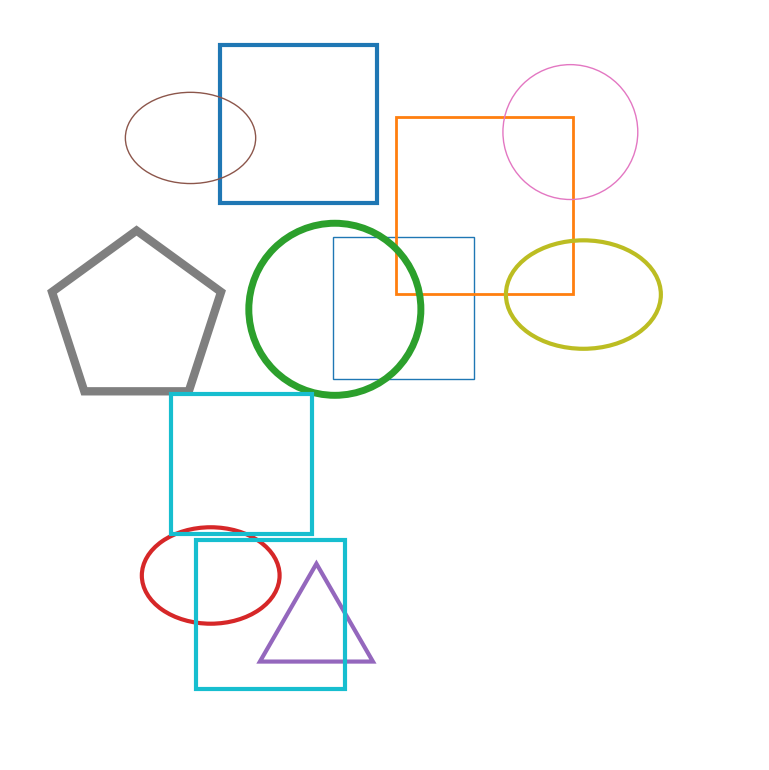[{"shape": "square", "thickness": 0.5, "radius": 0.46, "center": [0.524, 0.6]}, {"shape": "square", "thickness": 1.5, "radius": 0.51, "center": [0.388, 0.839]}, {"shape": "square", "thickness": 1, "radius": 0.58, "center": [0.63, 0.733]}, {"shape": "circle", "thickness": 2.5, "radius": 0.56, "center": [0.435, 0.598]}, {"shape": "oval", "thickness": 1.5, "radius": 0.45, "center": [0.274, 0.253]}, {"shape": "triangle", "thickness": 1.5, "radius": 0.42, "center": [0.411, 0.183]}, {"shape": "oval", "thickness": 0.5, "radius": 0.42, "center": [0.247, 0.821]}, {"shape": "circle", "thickness": 0.5, "radius": 0.44, "center": [0.741, 0.828]}, {"shape": "pentagon", "thickness": 3, "radius": 0.58, "center": [0.177, 0.585]}, {"shape": "oval", "thickness": 1.5, "radius": 0.5, "center": [0.758, 0.617]}, {"shape": "square", "thickness": 1.5, "radius": 0.48, "center": [0.351, 0.202]}, {"shape": "square", "thickness": 1.5, "radius": 0.46, "center": [0.314, 0.397]}]